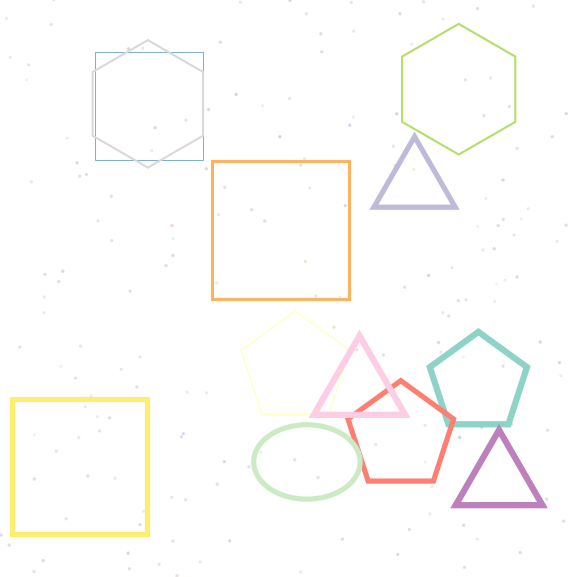[{"shape": "pentagon", "thickness": 3, "radius": 0.44, "center": [0.828, 0.336]}, {"shape": "pentagon", "thickness": 0.5, "radius": 0.49, "center": [0.511, 0.362]}, {"shape": "triangle", "thickness": 2.5, "radius": 0.41, "center": [0.718, 0.681]}, {"shape": "pentagon", "thickness": 2.5, "radius": 0.48, "center": [0.694, 0.244]}, {"shape": "square", "thickness": 0.5, "radius": 0.47, "center": [0.258, 0.816]}, {"shape": "square", "thickness": 1.5, "radius": 0.59, "center": [0.485, 0.601]}, {"shape": "hexagon", "thickness": 1, "radius": 0.57, "center": [0.794, 0.845]}, {"shape": "triangle", "thickness": 3, "radius": 0.46, "center": [0.623, 0.326]}, {"shape": "hexagon", "thickness": 1, "radius": 0.55, "center": [0.256, 0.819]}, {"shape": "triangle", "thickness": 3, "radius": 0.43, "center": [0.864, 0.168]}, {"shape": "oval", "thickness": 2.5, "radius": 0.46, "center": [0.531, 0.199]}, {"shape": "square", "thickness": 2.5, "radius": 0.58, "center": [0.137, 0.191]}]